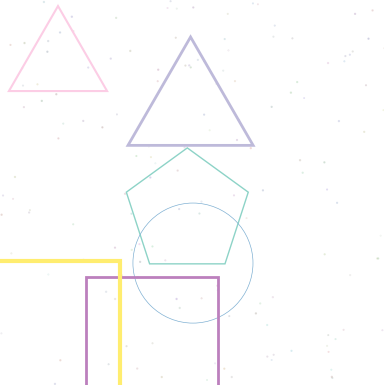[{"shape": "pentagon", "thickness": 1, "radius": 0.83, "center": [0.487, 0.449]}, {"shape": "triangle", "thickness": 2, "radius": 0.94, "center": [0.495, 0.716]}, {"shape": "circle", "thickness": 0.5, "radius": 0.78, "center": [0.501, 0.317]}, {"shape": "triangle", "thickness": 1.5, "radius": 0.74, "center": [0.151, 0.837]}, {"shape": "square", "thickness": 2, "radius": 0.85, "center": [0.395, 0.111]}, {"shape": "square", "thickness": 3, "radius": 0.9, "center": [0.132, 0.143]}]